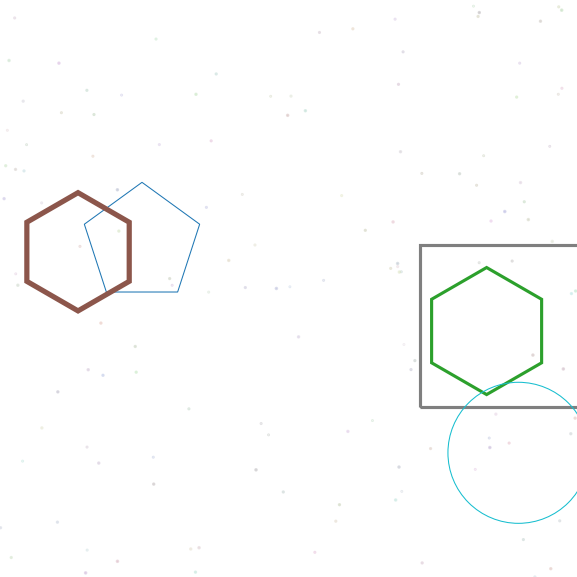[{"shape": "pentagon", "thickness": 0.5, "radius": 0.52, "center": [0.246, 0.578]}, {"shape": "hexagon", "thickness": 1.5, "radius": 0.55, "center": [0.843, 0.426]}, {"shape": "hexagon", "thickness": 2.5, "radius": 0.51, "center": [0.135, 0.563]}, {"shape": "square", "thickness": 1.5, "radius": 0.7, "center": [0.867, 0.435]}, {"shape": "circle", "thickness": 0.5, "radius": 0.61, "center": [0.898, 0.215]}]